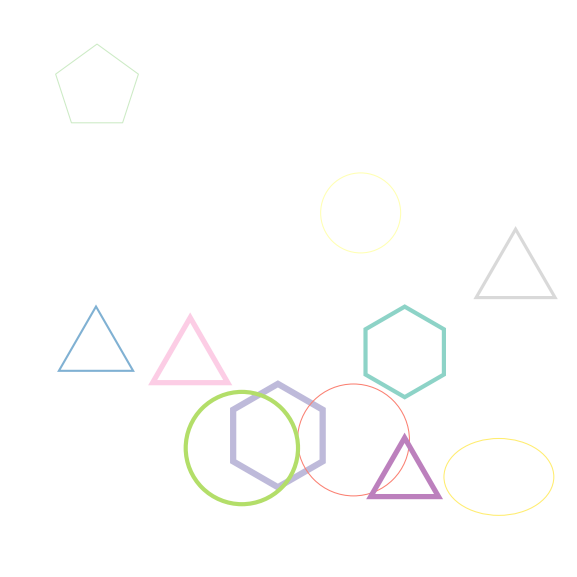[{"shape": "hexagon", "thickness": 2, "radius": 0.39, "center": [0.701, 0.39]}, {"shape": "circle", "thickness": 0.5, "radius": 0.35, "center": [0.625, 0.63]}, {"shape": "hexagon", "thickness": 3, "radius": 0.45, "center": [0.481, 0.245]}, {"shape": "circle", "thickness": 0.5, "radius": 0.48, "center": [0.612, 0.237]}, {"shape": "triangle", "thickness": 1, "radius": 0.37, "center": [0.166, 0.394]}, {"shape": "circle", "thickness": 2, "radius": 0.49, "center": [0.419, 0.223]}, {"shape": "triangle", "thickness": 2.5, "radius": 0.38, "center": [0.329, 0.374]}, {"shape": "triangle", "thickness": 1.5, "radius": 0.39, "center": [0.893, 0.523]}, {"shape": "triangle", "thickness": 2.5, "radius": 0.34, "center": [0.701, 0.173]}, {"shape": "pentagon", "thickness": 0.5, "radius": 0.38, "center": [0.168, 0.847]}, {"shape": "oval", "thickness": 0.5, "radius": 0.48, "center": [0.864, 0.173]}]